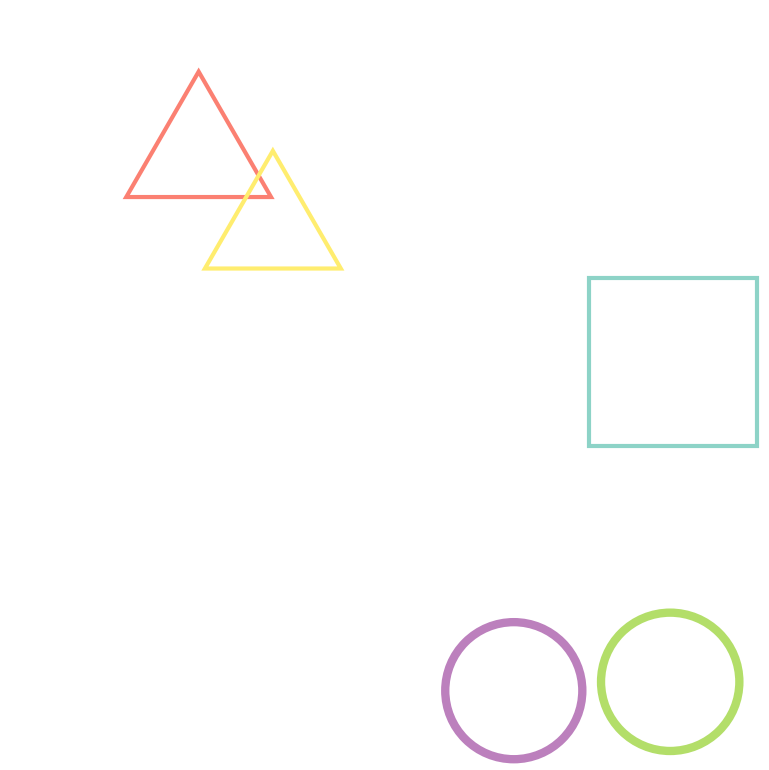[{"shape": "square", "thickness": 1.5, "radius": 0.54, "center": [0.874, 0.53]}, {"shape": "triangle", "thickness": 1.5, "radius": 0.54, "center": [0.258, 0.798]}, {"shape": "circle", "thickness": 3, "radius": 0.45, "center": [0.87, 0.115]}, {"shape": "circle", "thickness": 3, "radius": 0.45, "center": [0.667, 0.103]}, {"shape": "triangle", "thickness": 1.5, "radius": 0.51, "center": [0.354, 0.702]}]